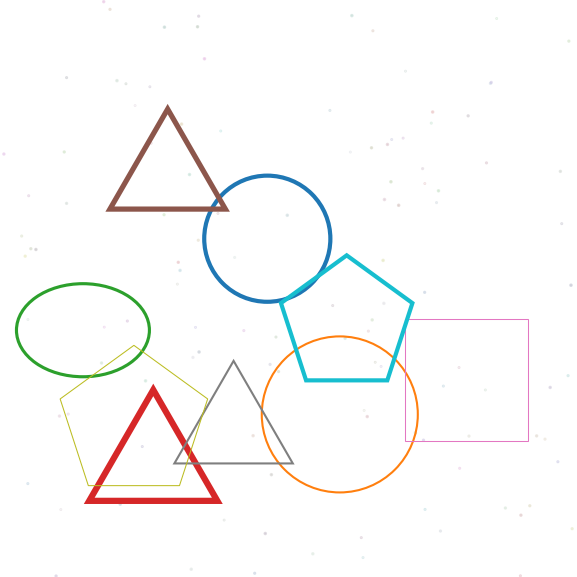[{"shape": "circle", "thickness": 2, "radius": 0.55, "center": [0.463, 0.586]}, {"shape": "circle", "thickness": 1, "radius": 0.68, "center": [0.588, 0.282]}, {"shape": "oval", "thickness": 1.5, "radius": 0.58, "center": [0.144, 0.427]}, {"shape": "triangle", "thickness": 3, "radius": 0.64, "center": [0.265, 0.196]}, {"shape": "triangle", "thickness": 2.5, "radius": 0.58, "center": [0.29, 0.695]}, {"shape": "square", "thickness": 0.5, "radius": 0.53, "center": [0.808, 0.341]}, {"shape": "triangle", "thickness": 1, "radius": 0.59, "center": [0.404, 0.256]}, {"shape": "pentagon", "thickness": 0.5, "radius": 0.67, "center": [0.232, 0.267]}, {"shape": "pentagon", "thickness": 2, "radius": 0.6, "center": [0.6, 0.437]}]